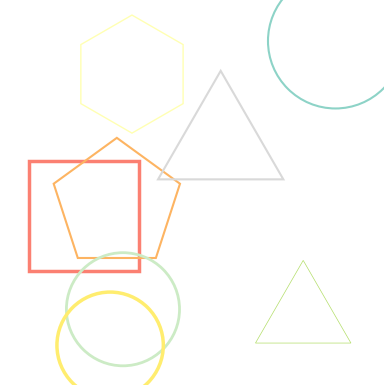[{"shape": "circle", "thickness": 1.5, "radius": 0.88, "center": [0.871, 0.894]}, {"shape": "hexagon", "thickness": 1, "radius": 0.77, "center": [0.343, 0.808]}, {"shape": "square", "thickness": 2.5, "radius": 0.71, "center": [0.219, 0.439]}, {"shape": "pentagon", "thickness": 1.5, "radius": 0.86, "center": [0.303, 0.469]}, {"shape": "triangle", "thickness": 0.5, "radius": 0.72, "center": [0.788, 0.181]}, {"shape": "triangle", "thickness": 1.5, "radius": 0.94, "center": [0.573, 0.628]}, {"shape": "circle", "thickness": 2, "radius": 0.73, "center": [0.319, 0.197]}, {"shape": "circle", "thickness": 2.5, "radius": 0.69, "center": [0.286, 0.103]}]